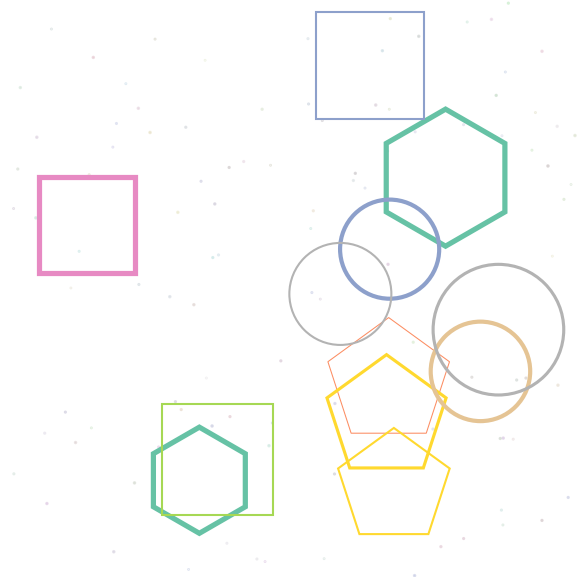[{"shape": "hexagon", "thickness": 2.5, "radius": 0.46, "center": [0.345, 0.168]}, {"shape": "hexagon", "thickness": 2.5, "radius": 0.59, "center": [0.772, 0.691]}, {"shape": "pentagon", "thickness": 0.5, "radius": 0.55, "center": [0.673, 0.339]}, {"shape": "square", "thickness": 1, "radius": 0.47, "center": [0.641, 0.886]}, {"shape": "circle", "thickness": 2, "radius": 0.43, "center": [0.675, 0.568]}, {"shape": "square", "thickness": 2.5, "radius": 0.42, "center": [0.15, 0.609]}, {"shape": "square", "thickness": 1, "radius": 0.48, "center": [0.377, 0.203]}, {"shape": "pentagon", "thickness": 1, "radius": 0.51, "center": [0.682, 0.156]}, {"shape": "pentagon", "thickness": 1.5, "radius": 0.54, "center": [0.669, 0.277]}, {"shape": "circle", "thickness": 2, "radius": 0.43, "center": [0.832, 0.356]}, {"shape": "circle", "thickness": 1.5, "radius": 0.57, "center": [0.863, 0.428]}, {"shape": "circle", "thickness": 1, "radius": 0.44, "center": [0.589, 0.49]}]